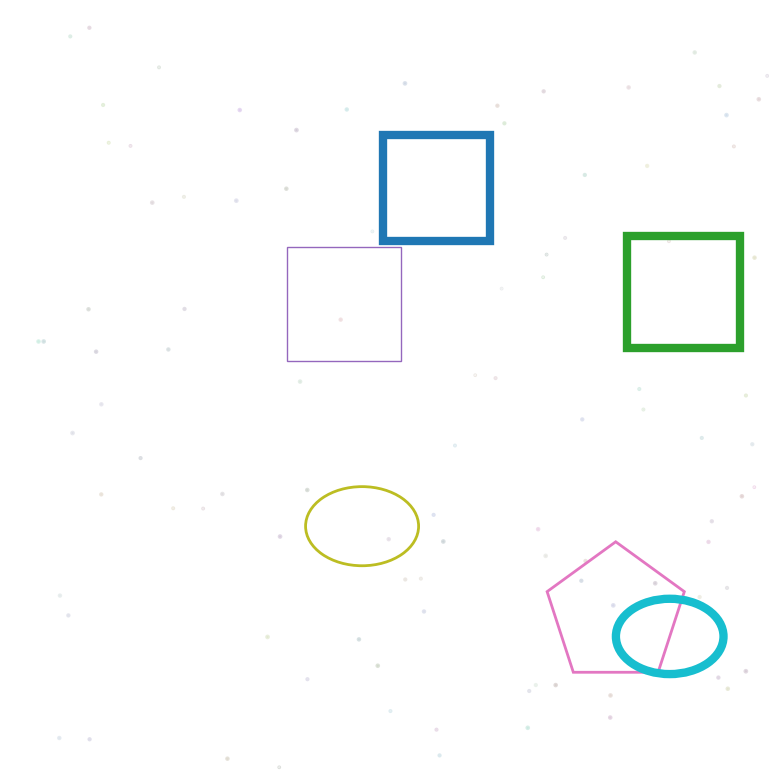[{"shape": "square", "thickness": 3, "radius": 0.35, "center": [0.566, 0.756]}, {"shape": "square", "thickness": 3, "radius": 0.37, "center": [0.888, 0.621]}, {"shape": "square", "thickness": 0.5, "radius": 0.37, "center": [0.446, 0.605]}, {"shape": "pentagon", "thickness": 1, "radius": 0.47, "center": [0.8, 0.203]}, {"shape": "oval", "thickness": 1, "radius": 0.37, "center": [0.47, 0.317]}, {"shape": "oval", "thickness": 3, "radius": 0.35, "center": [0.87, 0.173]}]